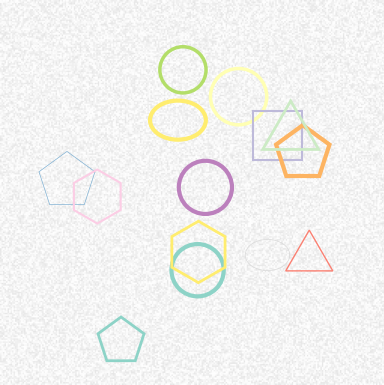[{"shape": "pentagon", "thickness": 2, "radius": 0.31, "center": [0.314, 0.114]}, {"shape": "circle", "thickness": 3, "radius": 0.34, "center": [0.513, 0.298]}, {"shape": "circle", "thickness": 2.5, "radius": 0.37, "center": [0.62, 0.749]}, {"shape": "square", "thickness": 1.5, "radius": 0.32, "center": [0.72, 0.647]}, {"shape": "triangle", "thickness": 1, "radius": 0.35, "center": [0.803, 0.332]}, {"shape": "pentagon", "thickness": 0.5, "radius": 0.38, "center": [0.174, 0.53]}, {"shape": "pentagon", "thickness": 3, "radius": 0.36, "center": [0.786, 0.602]}, {"shape": "circle", "thickness": 2.5, "radius": 0.3, "center": [0.475, 0.819]}, {"shape": "hexagon", "thickness": 1.5, "radius": 0.35, "center": [0.253, 0.49]}, {"shape": "oval", "thickness": 0.5, "radius": 0.29, "center": [0.695, 0.338]}, {"shape": "circle", "thickness": 3, "radius": 0.35, "center": [0.533, 0.513]}, {"shape": "triangle", "thickness": 2, "radius": 0.42, "center": [0.755, 0.654]}, {"shape": "hexagon", "thickness": 2, "radius": 0.4, "center": [0.515, 0.346]}, {"shape": "oval", "thickness": 3, "radius": 0.36, "center": [0.462, 0.688]}]